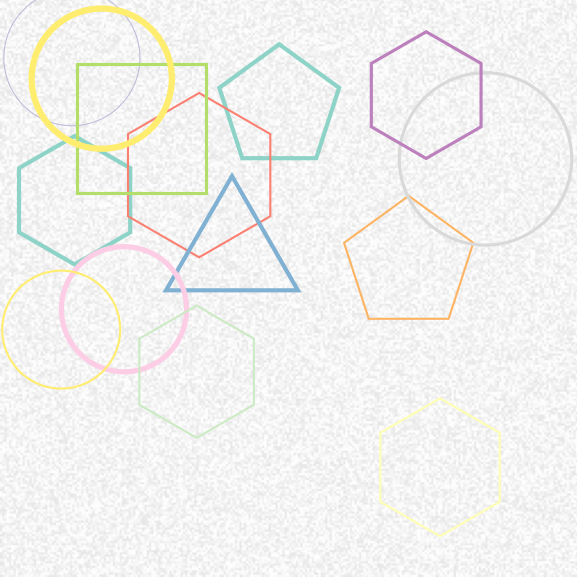[{"shape": "hexagon", "thickness": 2, "radius": 0.56, "center": [0.129, 0.652]}, {"shape": "pentagon", "thickness": 2, "radius": 0.55, "center": [0.483, 0.813]}, {"shape": "hexagon", "thickness": 1, "radius": 0.6, "center": [0.762, 0.19]}, {"shape": "circle", "thickness": 0.5, "radius": 0.59, "center": [0.124, 0.899]}, {"shape": "hexagon", "thickness": 1, "radius": 0.71, "center": [0.345, 0.696]}, {"shape": "triangle", "thickness": 2, "radius": 0.66, "center": [0.402, 0.562]}, {"shape": "pentagon", "thickness": 1, "radius": 0.59, "center": [0.708, 0.542]}, {"shape": "square", "thickness": 1.5, "radius": 0.56, "center": [0.245, 0.777]}, {"shape": "circle", "thickness": 2.5, "radius": 0.54, "center": [0.215, 0.464]}, {"shape": "circle", "thickness": 1.5, "radius": 0.75, "center": [0.841, 0.724]}, {"shape": "hexagon", "thickness": 1.5, "radius": 0.55, "center": [0.738, 0.834]}, {"shape": "hexagon", "thickness": 1, "radius": 0.57, "center": [0.34, 0.355]}, {"shape": "circle", "thickness": 1, "radius": 0.51, "center": [0.106, 0.428]}, {"shape": "circle", "thickness": 3, "radius": 0.61, "center": [0.176, 0.863]}]